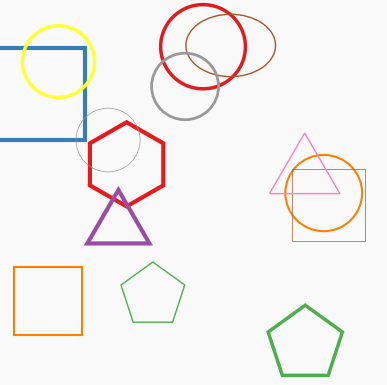[{"shape": "circle", "thickness": 2.5, "radius": 0.55, "center": [0.524, 0.879]}, {"shape": "hexagon", "thickness": 3, "radius": 0.55, "center": [0.327, 0.573]}, {"shape": "square", "thickness": 3, "radius": 0.6, "center": [0.101, 0.757]}, {"shape": "pentagon", "thickness": 1, "radius": 0.43, "center": [0.395, 0.233]}, {"shape": "pentagon", "thickness": 2.5, "radius": 0.5, "center": [0.788, 0.107]}, {"shape": "triangle", "thickness": 3, "radius": 0.46, "center": [0.306, 0.414]}, {"shape": "square", "thickness": 1.5, "radius": 0.44, "center": [0.123, 0.218]}, {"shape": "circle", "thickness": 1.5, "radius": 0.5, "center": [0.835, 0.499]}, {"shape": "circle", "thickness": 2.5, "radius": 0.47, "center": [0.151, 0.84]}, {"shape": "square", "thickness": 0.5, "radius": 0.47, "center": [0.848, 0.468]}, {"shape": "oval", "thickness": 1, "radius": 0.58, "center": [0.595, 0.882]}, {"shape": "triangle", "thickness": 1, "radius": 0.52, "center": [0.786, 0.55]}, {"shape": "circle", "thickness": 2, "radius": 0.43, "center": [0.478, 0.775]}, {"shape": "circle", "thickness": 0.5, "radius": 0.41, "center": [0.279, 0.636]}]